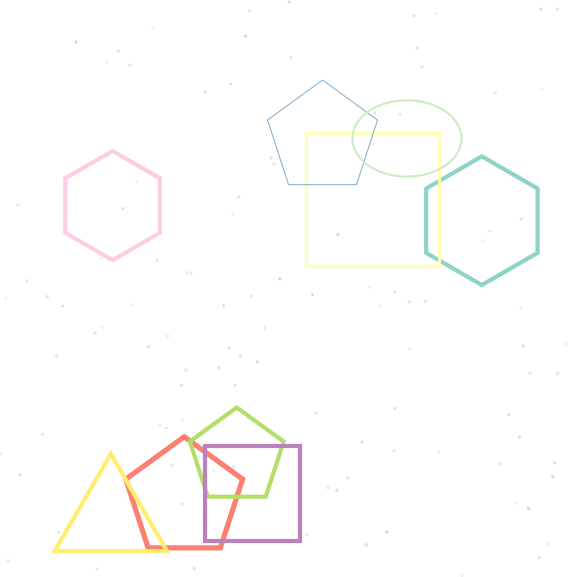[{"shape": "hexagon", "thickness": 2, "radius": 0.56, "center": [0.834, 0.617]}, {"shape": "square", "thickness": 1.5, "radius": 0.57, "center": [0.645, 0.654]}, {"shape": "pentagon", "thickness": 2.5, "radius": 0.53, "center": [0.319, 0.137]}, {"shape": "pentagon", "thickness": 0.5, "radius": 0.5, "center": [0.559, 0.76]}, {"shape": "pentagon", "thickness": 2, "radius": 0.43, "center": [0.41, 0.208]}, {"shape": "hexagon", "thickness": 2, "radius": 0.47, "center": [0.195, 0.643]}, {"shape": "square", "thickness": 2, "radius": 0.41, "center": [0.437, 0.145]}, {"shape": "oval", "thickness": 1, "radius": 0.47, "center": [0.705, 0.759]}, {"shape": "triangle", "thickness": 2, "radius": 0.56, "center": [0.192, 0.101]}]